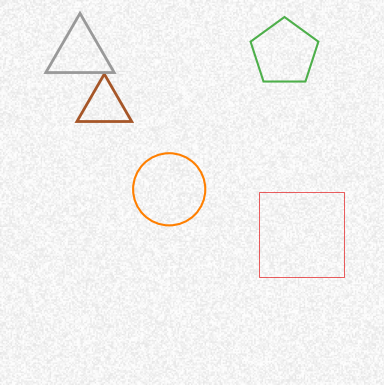[{"shape": "square", "thickness": 0.5, "radius": 0.55, "center": [0.783, 0.391]}, {"shape": "pentagon", "thickness": 1.5, "radius": 0.46, "center": [0.739, 0.863]}, {"shape": "circle", "thickness": 1.5, "radius": 0.47, "center": [0.439, 0.508]}, {"shape": "triangle", "thickness": 2, "radius": 0.41, "center": [0.271, 0.725]}, {"shape": "triangle", "thickness": 2, "radius": 0.51, "center": [0.208, 0.863]}]